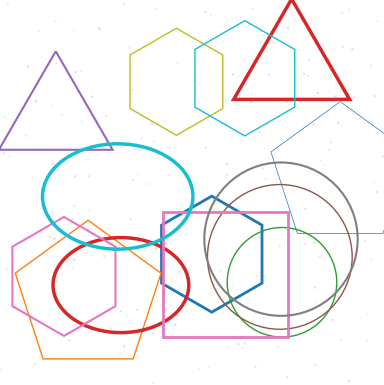[{"shape": "pentagon", "thickness": 0.5, "radius": 0.95, "center": [0.884, 0.547]}, {"shape": "hexagon", "thickness": 2, "radius": 0.75, "center": [0.55, 0.34]}, {"shape": "pentagon", "thickness": 1, "radius": 1.0, "center": [0.229, 0.229]}, {"shape": "circle", "thickness": 1, "radius": 0.71, "center": [0.733, 0.267]}, {"shape": "oval", "thickness": 2.5, "radius": 0.88, "center": [0.314, 0.259]}, {"shape": "triangle", "thickness": 2.5, "radius": 0.87, "center": [0.758, 0.829]}, {"shape": "triangle", "thickness": 1.5, "radius": 0.85, "center": [0.145, 0.696]}, {"shape": "circle", "thickness": 1, "radius": 0.94, "center": [0.727, 0.333]}, {"shape": "hexagon", "thickness": 1.5, "radius": 0.77, "center": [0.166, 0.282]}, {"shape": "square", "thickness": 2, "radius": 0.81, "center": [0.585, 0.287]}, {"shape": "circle", "thickness": 1.5, "radius": 1.0, "center": [0.73, 0.379]}, {"shape": "hexagon", "thickness": 1, "radius": 0.7, "center": [0.458, 0.788]}, {"shape": "oval", "thickness": 2.5, "radius": 0.98, "center": [0.306, 0.49]}, {"shape": "hexagon", "thickness": 1, "radius": 0.75, "center": [0.636, 0.797]}]